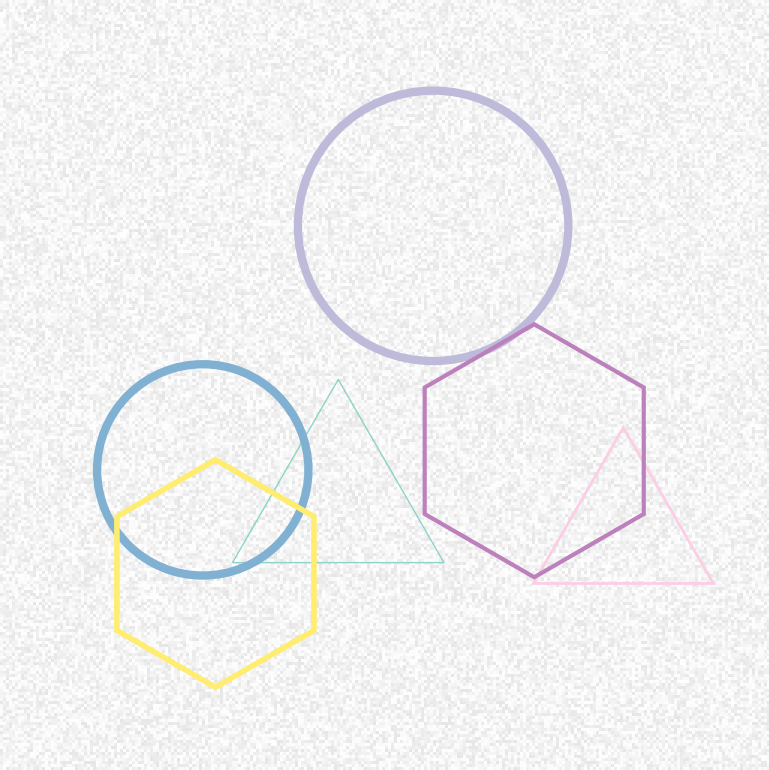[{"shape": "triangle", "thickness": 0.5, "radius": 0.79, "center": [0.439, 0.349]}, {"shape": "circle", "thickness": 3, "radius": 0.88, "center": [0.563, 0.707]}, {"shape": "circle", "thickness": 3, "radius": 0.69, "center": [0.263, 0.39]}, {"shape": "triangle", "thickness": 1, "radius": 0.67, "center": [0.81, 0.31]}, {"shape": "hexagon", "thickness": 1.5, "radius": 0.82, "center": [0.694, 0.415]}, {"shape": "hexagon", "thickness": 2, "radius": 0.74, "center": [0.28, 0.255]}]